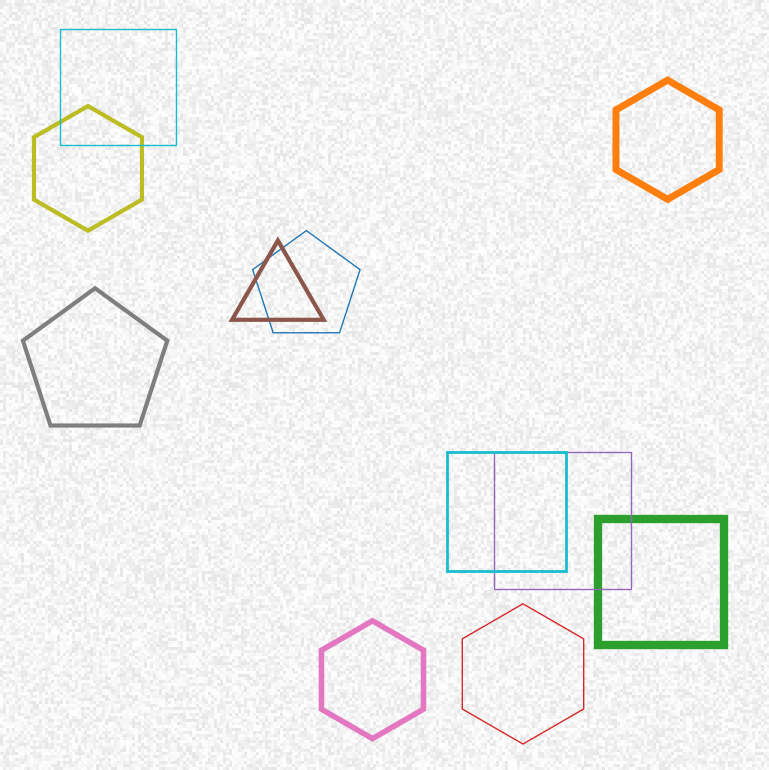[{"shape": "pentagon", "thickness": 0.5, "radius": 0.37, "center": [0.398, 0.627]}, {"shape": "hexagon", "thickness": 2.5, "radius": 0.39, "center": [0.867, 0.819]}, {"shape": "square", "thickness": 3, "radius": 0.41, "center": [0.859, 0.244]}, {"shape": "hexagon", "thickness": 0.5, "radius": 0.46, "center": [0.679, 0.125]}, {"shape": "square", "thickness": 0.5, "radius": 0.45, "center": [0.73, 0.324]}, {"shape": "triangle", "thickness": 1.5, "radius": 0.34, "center": [0.361, 0.619]}, {"shape": "hexagon", "thickness": 2, "radius": 0.38, "center": [0.484, 0.117]}, {"shape": "pentagon", "thickness": 1.5, "radius": 0.49, "center": [0.123, 0.527]}, {"shape": "hexagon", "thickness": 1.5, "radius": 0.4, "center": [0.114, 0.781]}, {"shape": "square", "thickness": 0.5, "radius": 0.38, "center": [0.153, 0.887]}, {"shape": "square", "thickness": 1, "radius": 0.38, "center": [0.658, 0.336]}]